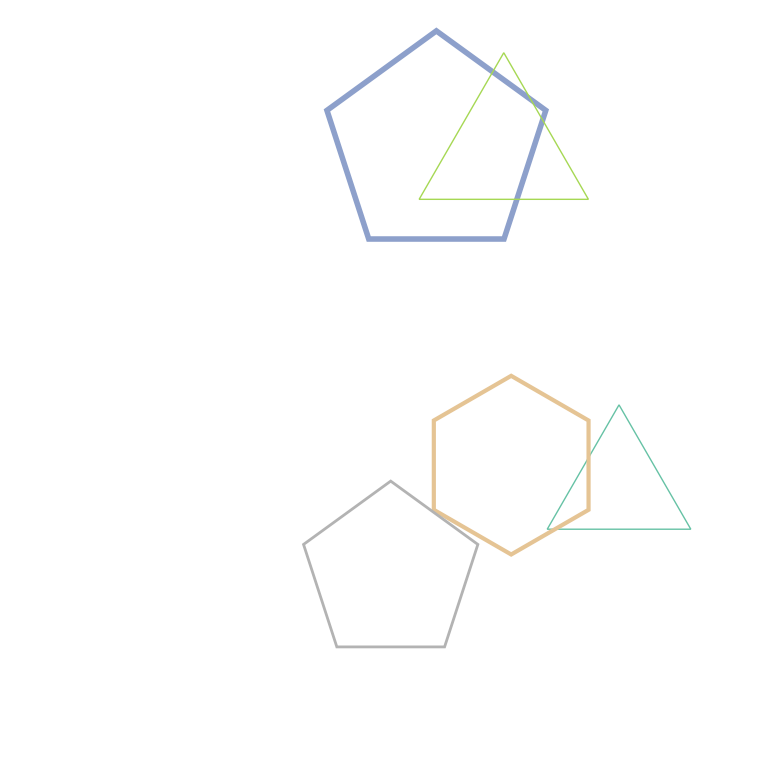[{"shape": "triangle", "thickness": 0.5, "radius": 0.54, "center": [0.804, 0.367]}, {"shape": "pentagon", "thickness": 2, "radius": 0.75, "center": [0.567, 0.81]}, {"shape": "triangle", "thickness": 0.5, "radius": 0.63, "center": [0.654, 0.805]}, {"shape": "hexagon", "thickness": 1.5, "radius": 0.58, "center": [0.664, 0.396]}, {"shape": "pentagon", "thickness": 1, "radius": 0.6, "center": [0.507, 0.256]}]